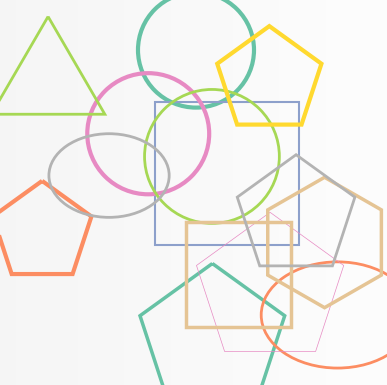[{"shape": "pentagon", "thickness": 2.5, "radius": 0.98, "center": [0.548, 0.119]}, {"shape": "circle", "thickness": 3, "radius": 0.75, "center": [0.506, 0.87]}, {"shape": "oval", "thickness": 2, "radius": 0.99, "center": [0.871, 0.182]}, {"shape": "pentagon", "thickness": 3, "radius": 0.67, "center": [0.109, 0.396]}, {"shape": "square", "thickness": 1.5, "radius": 0.93, "center": [0.585, 0.55]}, {"shape": "circle", "thickness": 3, "radius": 0.79, "center": [0.383, 0.653]}, {"shape": "pentagon", "thickness": 0.5, "radius": 1.0, "center": [0.697, 0.249]}, {"shape": "circle", "thickness": 2, "radius": 0.87, "center": [0.547, 0.594]}, {"shape": "triangle", "thickness": 2, "radius": 0.85, "center": [0.124, 0.788]}, {"shape": "pentagon", "thickness": 3, "radius": 0.71, "center": [0.695, 0.791]}, {"shape": "square", "thickness": 2.5, "radius": 0.68, "center": [0.615, 0.287]}, {"shape": "hexagon", "thickness": 2.5, "radius": 0.85, "center": [0.838, 0.37]}, {"shape": "pentagon", "thickness": 2, "radius": 0.8, "center": [0.764, 0.439]}, {"shape": "oval", "thickness": 2, "radius": 0.78, "center": [0.281, 0.544]}]